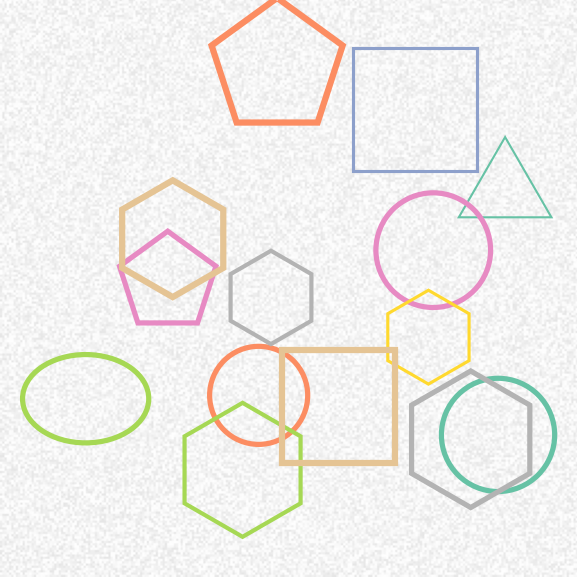[{"shape": "circle", "thickness": 2.5, "radius": 0.49, "center": [0.862, 0.246]}, {"shape": "triangle", "thickness": 1, "radius": 0.46, "center": [0.875, 0.669]}, {"shape": "pentagon", "thickness": 3, "radius": 0.6, "center": [0.48, 0.883]}, {"shape": "circle", "thickness": 2.5, "radius": 0.42, "center": [0.448, 0.315]}, {"shape": "square", "thickness": 1.5, "radius": 0.53, "center": [0.719, 0.81]}, {"shape": "pentagon", "thickness": 2.5, "radius": 0.44, "center": [0.29, 0.511]}, {"shape": "circle", "thickness": 2.5, "radius": 0.5, "center": [0.75, 0.566]}, {"shape": "hexagon", "thickness": 2, "radius": 0.58, "center": [0.42, 0.186]}, {"shape": "oval", "thickness": 2.5, "radius": 0.55, "center": [0.148, 0.309]}, {"shape": "hexagon", "thickness": 1.5, "radius": 0.41, "center": [0.742, 0.415]}, {"shape": "hexagon", "thickness": 3, "radius": 0.51, "center": [0.299, 0.586]}, {"shape": "square", "thickness": 3, "radius": 0.49, "center": [0.586, 0.295]}, {"shape": "hexagon", "thickness": 2, "radius": 0.4, "center": [0.469, 0.484]}, {"shape": "hexagon", "thickness": 2.5, "radius": 0.59, "center": [0.815, 0.238]}]